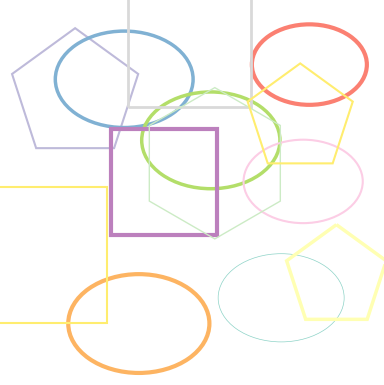[{"shape": "oval", "thickness": 0.5, "radius": 0.82, "center": [0.73, 0.226]}, {"shape": "pentagon", "thickness": 2.5, "radius": 0.68, "center": [0.874, 0.281]}, {"shape": "pentagon", "thickness": 1.5, "radius": 0.86, "center": [0.195, 0.755]}, {"shape": "oval", "thickness": 3, "radius": 0.75, "center": [0.804, 0.832]}, {"shape": "oval", "thickness": 2.5, "radius": 0.89, "center": [0.323, 0.794]}, {"shape": "oval", "thickness": 3, "radius": 0.92, "center": [0.361, 0.16]}, {"shape": "oval", "thickness": 2.5, "radius": 0.9, "center": [0.548, 0.635]}, {"shape": "oval", "thickness": 1.5, "radius": 0.77, "center": [0.787, 0.529]}, {"shape": "square", "thickness": 2, "radius": 0.8, "center": [0.492, 0.88]}, {"shape": "square", "thickness": 3, "radius": 0.69, "center": [0.427, 0.526]}, {"shape": "hexagon", "thickness": 1, "radius": 0.98, "center": [0.558, 0.576]}, {"shape": "pentagon", "thickness": 1.5, "radius": 0.72, "center": [0.78, 0.692]}, {"shape": "square", "thickness": 1.5, "radius": 0.88, "center": [0.101, 0.338]}]